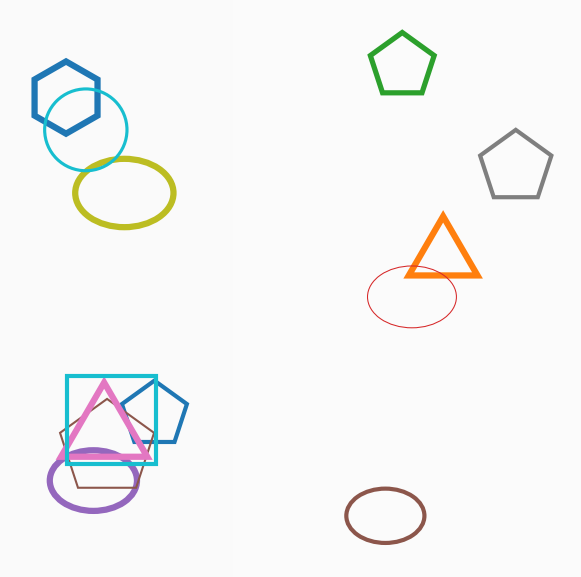[{"shape": "pentagon", "thickness": 2, "radius": 0.29, "center": [0.266, 0.281]}, {"shape": "hexagon", "thickness": 3, "radius": 0.31, "center": [0.114, 0.83]}, {"shape": "triangle", "thickness": 3, "radius": 0.34, "center": [0.762, 0.556]}, {"shape": "pentagon", "thickness": 2.5, "radius": 0.29, "center": [0.692, 0.885]}, {"shape": "oval", "thickness": 0.5, "radius": 0.38, "center": [0.709, 0.485]}, {"shape": "oval", "thickness": 3, "radius": 0.38, "center": [0.161, 0.167]}, {"shape": "pentagon", "thickness": 1, "radius": 0.43, "center": [0.184, 0.223]}, {"shape": "oval", "thickness": 2, "radius": 0.34, "center": [0.663, 0.106]}, {"shape": "triangle", "thickness": 3, "radius": 0.43, "center": [0.179, 0.251]}, {"shape": "pentagon", "thickness": 2, "radius": 0.32, "center": [0.887, 0.71]}, {"shape": "oval", "thickness": 3, "radius": 0.42, "center": [0.214, 0.665]}, {"shape": "circle", "thickness": 1.5, "radius": 0.35, "center": [0.148, 0.774]}, {"shape": "square", "thickness": 2, "radius": 0.38, "center": [0.191, 0.271]}]